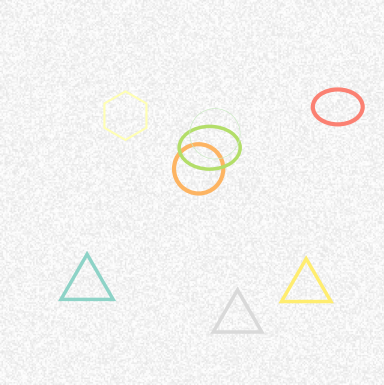[{"shape": "triangle", "thickness": 2.5, "radius": 0.39, "center": [0.226, 0.261]}, {"shape": "hexagon", "thickness": 1.5, "radius": 0.31, "center": [0.326, 0.7]}, {"shape": "oval", "thickness": 3, "radius": 0.32, "center": [0.877, 0.722]}, {"shape": "circle", "thickness": 3, "radius": 0.32, "center": [0.516, 0.561]}, {"shape": "oval", "thickness": 2.5, "radius": 0.4, "center": [0.545, 0.616]}, {"shape": "triangle", "thickness": 2.5, "radius": 0.36, "center": [0.617, 0.174]}, {"shape": "circle", "thickness": 0.5, "radius": 0.33, "center": [0.558, 0.652]}, {"shape": "triangle", "thickness": 2.5, "radius": 0.37, "center": [0.795, 0.254]}]